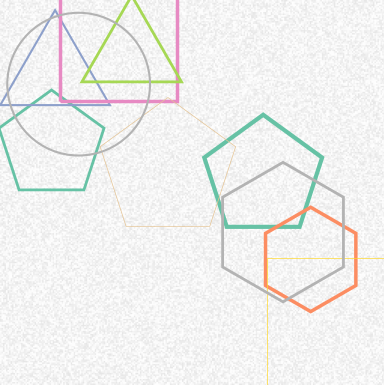[{"shape": "pentagon", "thickness": 3, "radius": 0.8, "center": [0.684, 0.541]}, {"shape": "pentagon", "thickness": 2, "radius": 0.72, "center": [0.134, 0.623]}, {"shape": "hexagon", "thickness": 2.5, "radius": 0.68, "center": [0.807, 0.326]}, {"shape": "triangle", "thickness": 1.5, "radius": 0.82, "center": [0.143, 0.809]}, {"shape": "square", "thickness": 2.5, "radius": 0.76, "center": [0.308, 0.888]}, {"shape": "triangle", "thickness": 2, "radius": 0.75, "center": [0.342, 0.862]}, {"shape": "square", "thickness": 0.5, "radius": 0.9, "center": [0.876, 0.149]}, {"shape": "pentagon", "thickness": 0.5, "radius": 0.92, "center": [0.436, 0.562]}, {"shape": "hexagon", "thickness": 2, "radius": 0.91, "center": [0.735, 0.397]}, {"shape": "circle", "thickness": 1.5, "radius": 0.93, "center": [0.204, 0.781]}]